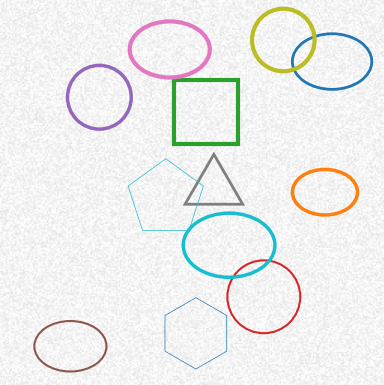[{"shape": "hexagon", "thickness": 0.5, "radius": 0.46, "center": [0.509, 0.134]}, {"shape": "oval", "thickness": 2, "radius": 0.52, "center": [0.862, 0.84]}, {"shape": "oval", "thickness": 2.5, "radius": 0.42, "center": [0.844, 0.501]}, {"shape": "square", "thickness": 3, "radius": 0.42, "center": [0.535, 0.709]}, {"shape": "circle", "thickness": 1.5, "radius": 0.47, "center": [0.685, 0.229]}, {"shape": "circle", "thickness": 2.5, "radius": 0.41, "center": [0.258, 0.747]}, {"shape": "oval", "thickness": 1.5, "radius": 0.47, "center": [0.183, 0.101]}, {"shape": "oval", "thickness": 3, "radius": 0.52, "center": [0.441, 0.872]}, {"shape": "triangle", "thickness": 2, "radius": 0.43, "center": [0.556, 0.513]}, {"shape": "circle", "thickness": 3, "radius": 0.41, "center": [0.736, 0.896]}, {"shape": "pentagon", "thickness": 0.5, "radius": 0.51, "center": [0.431, 0.485]}, {"shape": "oval", "thickness": 2.5, "radius": 0.6, "center": [0.595, 0.363]}]